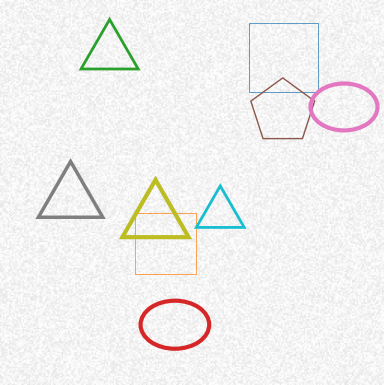[{"shape": "square", "thickness": 0.5, "radius": 0.45, "center": [0.737, 0.851]}, {"shape": "square", "thickness": 0.5, "radius": 0.4, "center": [0.429, 0.368]}, {"shape": "triangle", "thickness": 2, "radius": 0.43, "center": [0.285, 0.864]}, {"shape": "oval", "thickness": 3, "radius": 0.45, "center": [0.454, 0.157]}, {"shape": "pentagon", "thickness": 1, "radius": 0.44, "center": [0.734, 0.71]}, {"shape": "oval", "thickness": 3, "radius": 0.44, "center": [0.894, 0.722]}, {"shape": "triangle", "thickness": 2.5, "radius": 0.48, "center": [0.183, 0.484]}, {"shape": "triangle", "thickness": 3, "radius": 0.5, "center": [0.404, 0.434]}, {"shape": "triangle", "thickness": 2, "radius": 0.36, "center": [0.572, 0.445]}]